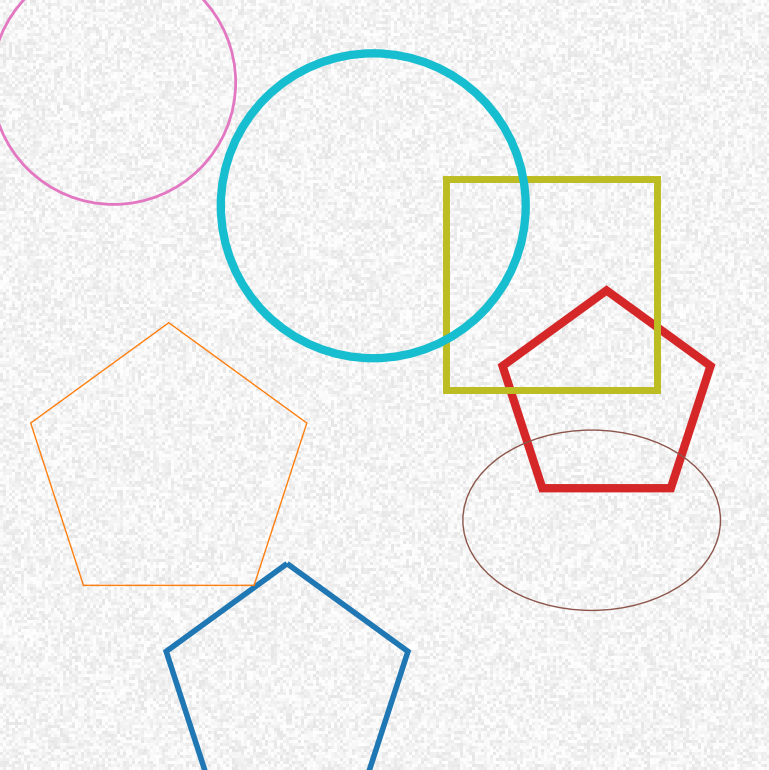[{"shape": "pentagon", "thickness": 2, "radius": 0.83, "center": [0.373, 0.103]}, {"shape": "pentagon", "thickness": 0.5, "radius": 0.94, "center": [0.219, 0.392]}, {"shape": "pentagon", "thickness": 3, "radius": 0.71, "center": [0.788, 0.481]}, {"shape": "oval", "thickness": 0.5, "radius": 0.84, "center": [0.768, 0.324]}, {"shape": "circle", "thickness": 1, "radius": 0.79, "center": [0.148, 0.893]}, {"shape": "square", "thickness": 2.5, "radius": 0.68, "center": [0.716, 0.631]}, {"shape": "circle", "thickness": 3, "radius": 0.99, "center": [0.485, 0.733]}]